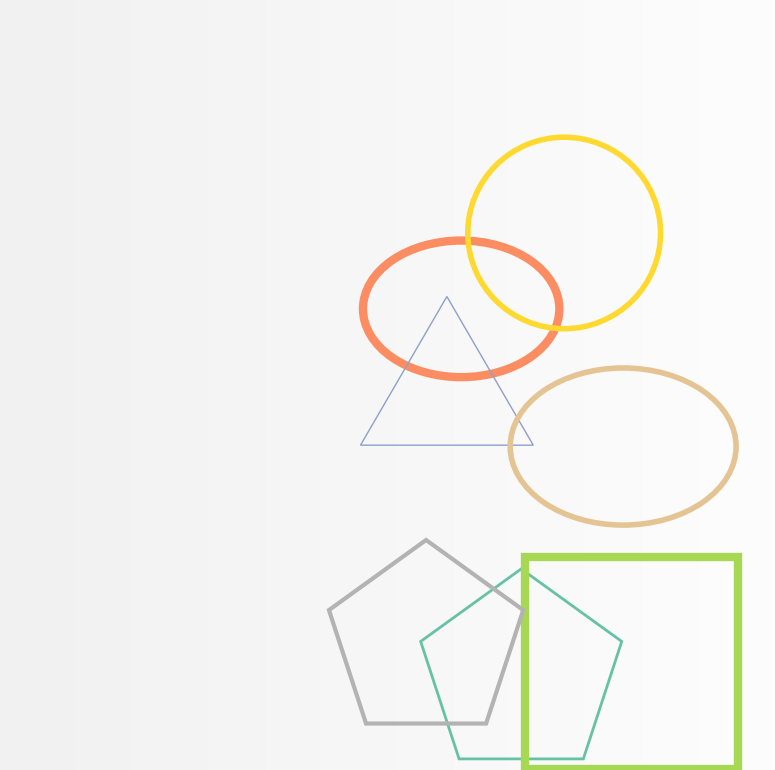[{"shape": "pentagon", "thickness": 1, "radius": 0.68, "center": [0.673, 0.125]}, {"shape": "oval", "thickness": 3, "radius": 0.63, "center": [0.595, 0.599]}, {"shape": "triangle", "thickness": 0.5, "radius": 0.64, "center": [0.577, 0.486]}, {"shape": "square", "thickness": 3, "radius": 0.69, "center": [0.815, 0.139]}, {"shape": "circle", "thickness": 2, "radius": 0.62, "center": [0.728, 0.697]}, {"shape": "oval", "thickness": 2, "radius": 0.73, "center": [0.804, 0.42]}, {"shape": "pentagon", "thickness": 1.5, "radius": 0.66, "center": [0.55, 0.167]}]